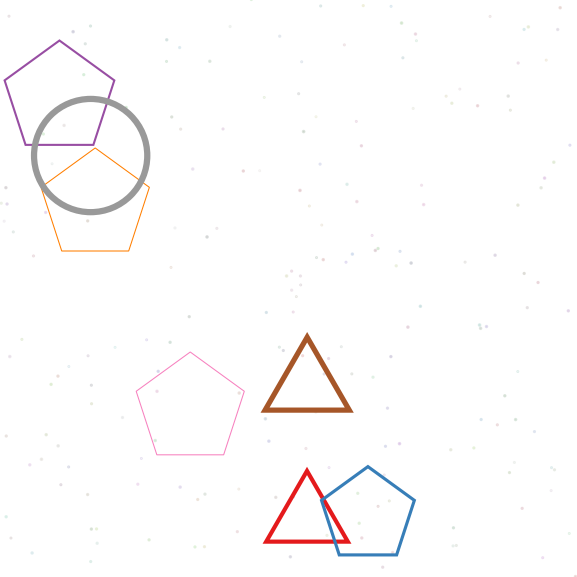[{"shape": "triangle", "thickness": 2, "radius": 0.41, "center": [0.532, 0.102]}, {"shape": "pentagon", "thickness": 1.5, "radius": 0.42, "center": [0.637, 0.107]}, {"shape": "pentagon", "thickness": 1, "radius": 0.5, "center": [0.103, 0.829]}, {"shape": "pentagon", "thickness": 0.5, "radius": 0.49, "center": [0.165, 0.644]}, {"shape": "triangle", "thickness": 2.5, "radius": 0.42, "center": [0.532, 0.331]}, {"shape": "pentagon", "thickness": 0.5, "radius": 0.49, "center": [0.329, 0.291]}, {"shape": "circle", "thickness": 3, "radius": 0.49, "center": [0.157, 0.73]}]